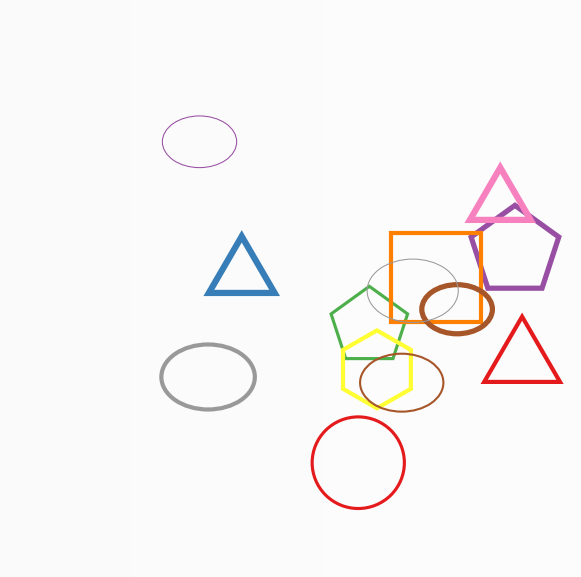[{"shape": "circle", "thickness": 1.5, "radius": 0.4, "center": [0.616, 0.198]}, {"shape": "triangle", "thickness": 2, "radius": 0.38, "center": [0.898, 0.375]}, {"shape": "triangle", "thickness": 3, "radius": 0.33, "center": [0.416, 0.525]}, {"shape": "pentagon", "thickness": 1.5, "radius": 0.35, "center": [0.635, 0.434]}, {"shape": "oval", "thickness": 0.5, "radius": 0.32, "center": [0.343, 0.754]}, {"shape": "pentagon", "thickness": 2.5, "radius": 0.4, "center": [0.886, 0.564]}, {"shape": "square", "thickness": 2, "radius": 0.39, "center": [0.75, 0.519]}, {"shape": "hexagon", "thickness": 2, "radius": 0.34, "center": [0.649, 0.36]}, {"shape": "oval", "thickness": 2.5, "radius": 0.3, "center": [0.786, 0.464]}, {"shape": "oval", "thickness": 1, "radius": 0.36, "center": [0.691, 0.336]}, {"shape": "triangle", "thickness": 3, "radius": 0.3, "center": [0.861, 0.649]}, {"shape": "oval", "thickness": 2, "radius": 0.4, "center": [0.358, 0.346]}, {"shape": "oval", "thickness": 0.5, "radius": 0.39, "center": [0.71, 0.496]}]